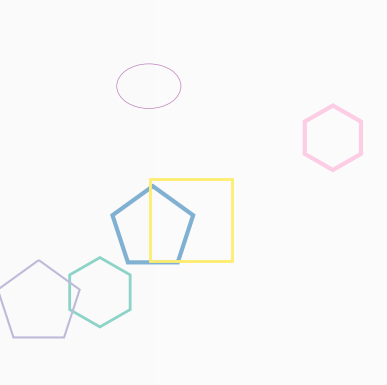[{"shape": "hexagon", "thickness": 2, "radius": 0.45, "center": [0.258, 0.241]}, {"shape": "pentagon", "thickness": 1.5, "radius": 0.56, "center": [0.1, 0.213]}, {"shape": "pentagon", "thickness": 3, "radius": 0.55, "center": [0.394, 0.407]}, {"shape": "hexagon", "thickness": 3, "radius": 0.42, "center": [0.859, 0.642]}, {"shape": "oval", "thickness": 0.5, "radius": 0.41, "center": [0.384, 0.776]}, {"shape": "square", "thickness": 2, "radius": 0.53, "center": [0.492, 0.428]}]